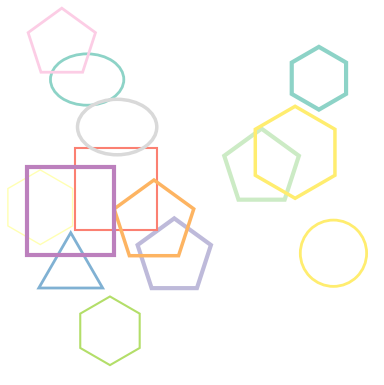[{"shape": "oval", "thickness": 2, "radius": 0.48, "center": [0.226, 0.793]}, {"shape": "hexagon", "thickness": 3, "radius": 0.41, "center": [0.828, 0.797]}, {"shape": "hexagon", "thickness": 1, "radius": 0.49, "center": [0.105, 0.462]}, {"shape": "pentagon", "thickness": 3, "radius": 0.5, "center": [0.453, 0.333]}, {"shape": "square", "thickness": 1.5, "radius": 0.54, "center": [0.301, 0.509]}, {"shape": "triangle", "thickness": 2, "radius": 0.48, "center": [0.184, 0.3]}, {"shape": "pentagon", "thickness": 2.5, "radius": 0.54, "center": [0.4, 0.424]}, {"shape": "hexagon", "thickness": 1.5, "radius": 0.45, "center": [0.286, 0.141]}, {"shape": "pentagon", "thickness": 2, "radius": 0.46, "center": [0.161, 0.887]}, {"shape": "oval", "thickness": 2.5, "radius": 0.51, "center": [0.304, 0.67]}, {"shape": "square", "thickness": 3, "radius": 0.57, "center": [0.183, 0.452]}, {"shape": "pentagon", "thickness": 3, "radius": 0.51, "center": [0.679, 0.564]}, {"shape": "hexagon", "thickness": 2.5, "radius": 0.6, "center": [0.767, 0.604]}, {"shape": "circle", "thickness": 2, "radius": 0.43, "center": [0.866, 0.342]}]